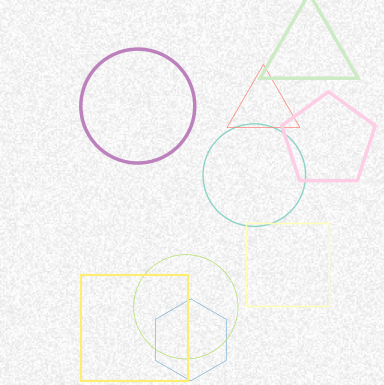[{"shape": "circle", "thickness": 1, "radius": 0.67, "center": [0.661, 0.545]}, {"shape": "square", "thickness": 1, "radius": 0.54, "center": [0.746, 0.312]}, {"shape": "triangle", "thickness": 0.5, "radius": 0.55, "center": [0.684, 0.723]}, {"shape": "hexagon", "thickness": 0.5, "radius": 0.53, "center": [0.496, 0.117]}, {"shape": "circle", "thickness": 0.5, "radius": 0.68, "center": [0.483, 0.203]}, {"shape": "pentagon", "thickness": 2.5, "radius": 0.64, "center": [0.853, 0.634]}, {"shape": "circle", "thickness": 2.5, "radius": 0.74, "center": [0.358, 0.725]}, {"shape": "triangle", "thickness": 2.5, "radius": 0.73, "center": [0.803, 0.87]}, {"shape": "square", "thickness": 1.5, "radius": 0.69, "center": [0.35, 0.148]}]